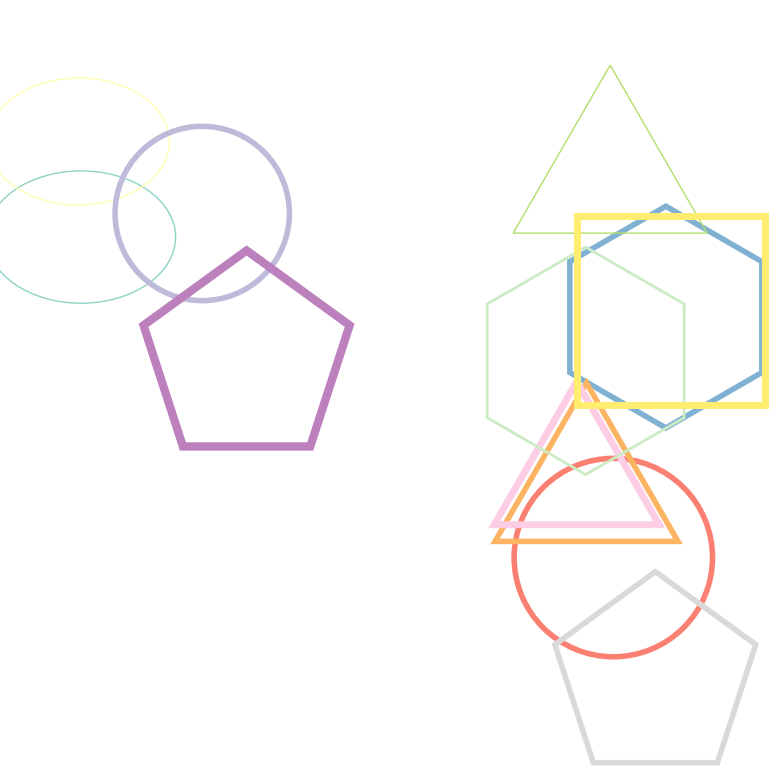[{"shape": "oval", "thickness": 0.5, "radius": 0.61, "center": [0.105, 0.692]}, {"shape": "oval", "thickness": 0.5, "radius": 0.59, "center": [0.102, 0.816]}, {"shape": "circle", "thickness": 2, "radius": 0.57, "center": [0.263, 0.723]}, {"shape": "circle", "thickness": 2, "radius": 0.64, "center": [0.797, 0.276]}, {"shape": "hexagon", "thickness": 2, "radius": 0.72, "center": [0.865, 0.588]}, {"shape": "triangle", "thickness": 2, "radius": 0.69, "center": [0.762, 0.365]}, {"shape": "triangle", "thickness": 0.5, "radius": 0.73, "center": [0.792, 0.77]}, {"shape": "triangle", "thickness": 2.5, "radius": 0.62, "center": [0.749, 0.38]}, {"shape": "pentagon", "thickness": 2, "radius": 0.69, "center": [0.851, 0.12]}, {"shape": "pentagon", "thickness": 3, "radius": 0.7, "center": [0.32, 0.534]}, {"shape": "hexagon", "thickness": 1, "radius": 0.74, "center": [0.761, 0.531]}, {"shape": "square", "thickness": 2.5, "radius": 0.61, "center": [0.872, 0.597]}]